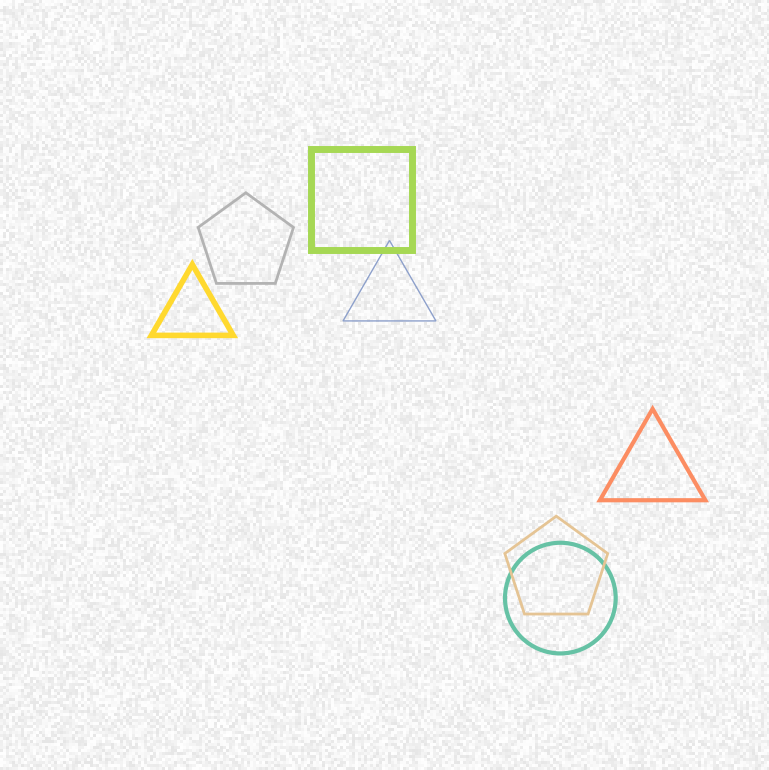[{"shape": "circle", "thickness": 1.5, "radius": 0.36, "center": [0.728, 0.223]}, {"shape": "triangle", "thickness": 1.5, "radius": 0.4, "center": [0.848, 0.39]}, {"shape": "triangle", "thickness": 0.5, "radius": 0.35, "center": [0.506, 0.618]}, {"shape": "square", "thickness": 2.5, "radius": 0.33, "center": [0.47, 0.741]}, {"shape": "triangle", "thickness": 2, "radius": 0.31, "center": [0.25, 0.595]}, {"shape": "pentagon", "thickness": 1, "radius": 0.35, "center": [0.722, 0.259]}, {"shape": "pentagon", "thickness": 1, "radius": 0.33, "center": [0.319, 0.685]}]